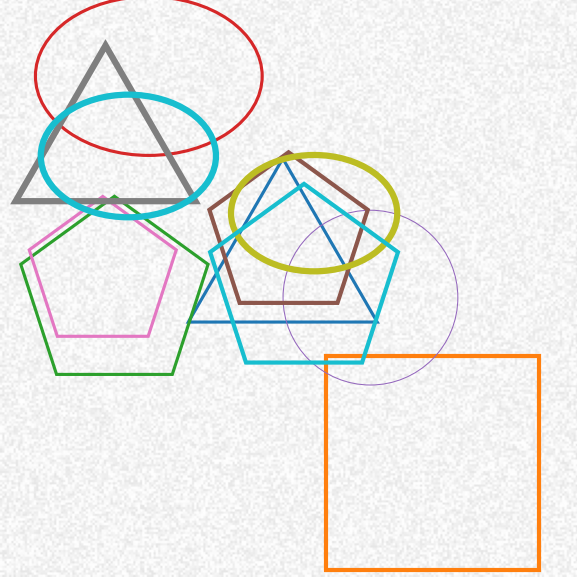[{"shape": "triangle", "thickness": 1.5, "radius": 0.94, "center": [0.49, 0.536]}, {"shape": "square", "thickness": 2, "radius": 0.92, "center": [0.749, 0.197]}, {"shape": "pentagon", "thickness": 1.5, "radius": 0.85, "center": [0.198, 0.489]}, {"shape": "oval", "thickness": 1.5, "radius": 0.98, "center": [0.258, 0.867]}, {"shape": "circle", "thickness": 0.5, "radius": 0.76, "center": [0.641, 0.484]}, {"shape": "pentagon", "thickness": 2, "radius": 0.72, "center": [0.5, 0.591]}, {"shape": "pentagon", "thickness": 1.5, "radius": 0.67, "center": [0.178, 0.525]}, {"shape": "triangle", "thickness": 3, "radius": 0.9, "center": [0.183, 0.741]}, {"shape": "oval", "thickness": 3, "radius": 0.72, "center": [0.544, 0.63]}, {"shape": "oval", "thickness": 3, "radius": 0.76, "center": [0.222, 0.729]}, {"shape": "pentagon", "thickness": 2, "radius": 0.85, "center": [0.526, 0.51]}]